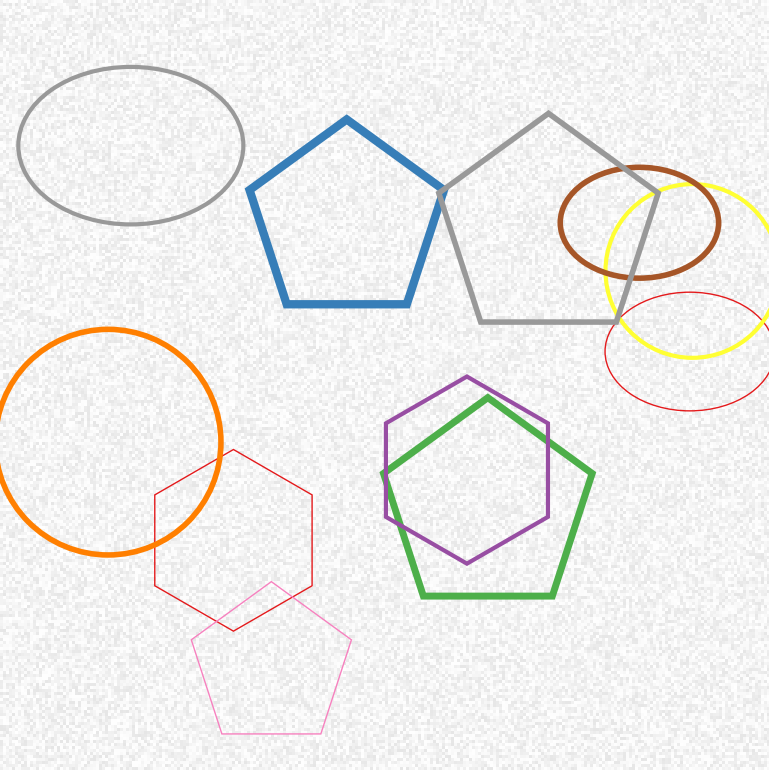[{"shape": "hexagon", "thickness": 0.5, "radius": 0.59, "center": [0.303, 0.298]}, {"shape": "oval", "thickness": 0.5, "radius": 0.55, "center": [0.896, 0.543]}, {"shape": "pentagon", "thickness": 3, "radius": 0.66, "center": [0.45, 0.712]}, {"shape": "pentagon", "thickness": 2.5, "radius": 0.71, "center": [0.634, 0.341]}, {"shape": "hexagon", "thickness": 1.5, "radius": 0.61, "center": [0.606, 0.389]}, {"shape": "circle", "thickness": 2, "radius": 0.73, "center": [0.14, 0.426]}, {"shape": "circle", "thickness": 1.5, "radius": 0.56, "center": [0.899, 0.648]}, {"shape": "oval", "thickness": 2, "radius": 0.51, "center": [0.83, 0.711]}, {"shape": "pentagon", "thickness": 0.5, "radius": 0.55, "center": [0.352, 0.135]}, {"shape": "oval", "thickness": 1.5, "radius": 0.73, "center": [0.17, 0.811]}, {"shape": "pentagon", "thickness": 2, "radius": 0.75, "center": [0.712, 0.703]}]